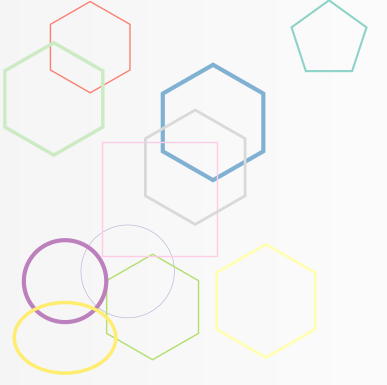[{"shape": "pentagon", "thickness": 1.5, "radius": 0.51, "center": [0.849, 0.898]}, {"shape": "hexagon", "thickness": 2, "radius": 0.73, "center": [0.686, 0.218]}, {"shape": "circle", "thickness": 0.5, "radius": 0.6, "center": [0.329, 0.295]}, {"shape": "hexagon", "thickness": 1, "radius": 0.59, "center": [0.233, 0.877]}, {"shape": "hexagon", "thickness": 3, "radius": 0.75, "center": [0.55, 0.682]}, {"shape": "hexagon", "thickness": 1, "radius": 0.68, "center": [0.394, 0.203]}, {"shape": "square", "thickness": 1, "radius": 0.74, "center": [0.412, 0.483]}, {"shape": "hexagon", "thickness": 2, "radius": 0.74, "center": [0.504, 0.566]}, {"shape": "circle", "thickness": 3, "radius": 0.53, "center": [0.168, 0.27]}, {"shape": "hexagon", "thickness": 2.5, "radius": 0.73, "center": [0.139, 0.743]}, {"shape": "oval", "thickness": 2.5, "radius": 0.66, "center": [0.168, 0.123]}]